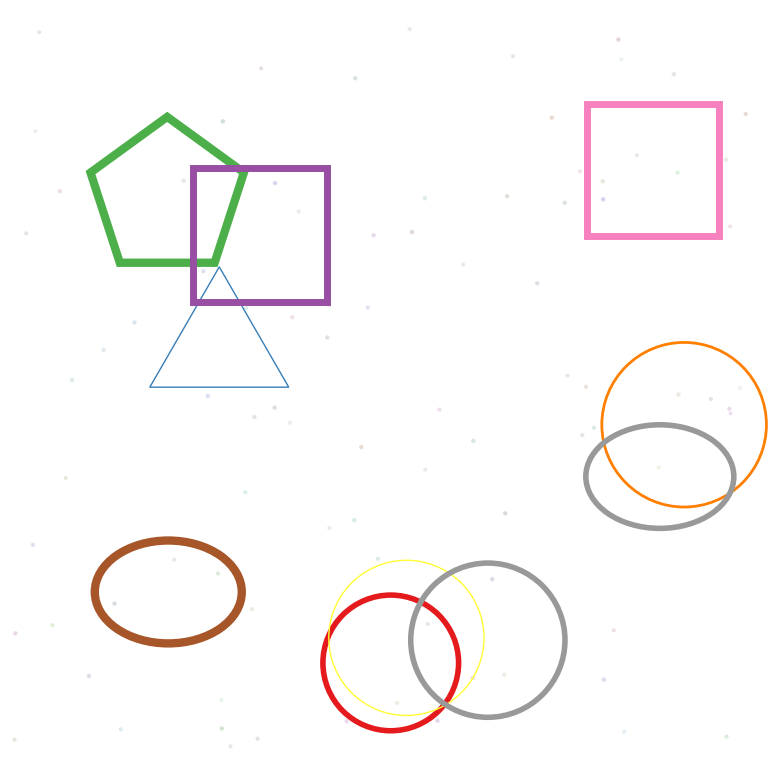[{"shape": "circle", "thickness": 2, "radius": 0.44, "center": [0.507, 0.139]}, {"shape": "triangle", "thickness": 0.5, "radius": 0.52, "center": [0.285, 0.549]}, {"shape": "pentagon", "thickness": 3, "radius": 0.52, "center": [0.217, 0.744]}, {"shape": "square", "thickness": 2.5, "radius": 0.44, "center": [0.338, 0.695]}, {"shape": "circle", "thickness": 1, "radius": 0.53, "center": [0.888, 0.448]}, {"shape": "circle", "thickness": 0.5, "radius": 0.5, "center": [0.528, 0.172]}, {"shape": "oval", "thickness": 3, "radius": 0.48, "center": [0.219, 0.231]}, {"shape": "square", "thickness": 2.5, "radius": 0.43, "center": [0.848, 0.779]}, {"shape": "oval", "thickness": 2, "radius": 0.48, "center": [0.857, 0.381]}, {"shape": "circle", "thickness": 2, "radius": 0.5, "center": [0.634, 0.169]}]